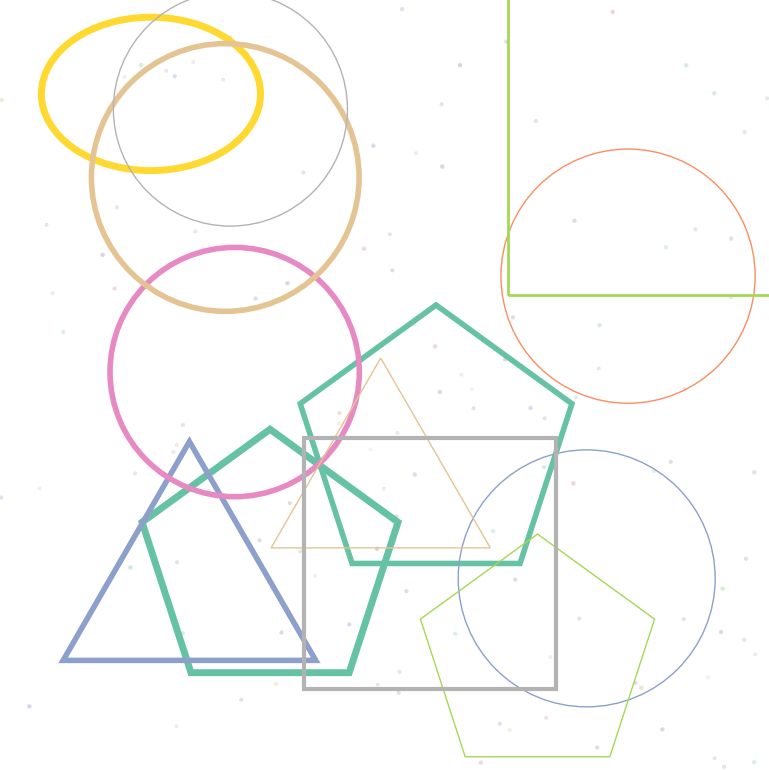[{"shape": "pentagon", "thickness": 2, "radius": 0.93, "center": [0.566, 0.418]}, {"shape": "pentagon", "thickness": 2.5, "radius": 0.87, "center": [0.351, 0.268]}, {"shape": "circle", "thickness": 0.5, "radius": 0.83, "center": [0.816, 0.641]}, {"shape": "circle", "thickness": 0.5, "radius": 0.83, "center": [0.762, 0.249]}, {"shape": "triangle", "thickness": 2, "radius": 0.95, "center": [0.246, 0.237]}, {"shape": "circle", "thickness": 2, "radius": 0.81, "center": [0.305, 0.517]}, {"shape": "pentagon", "thickness": 0.5, "radius": 0.8, "center": [0.698, 0.147]}, {"shape": "square", "thickness": 1, "radius": 0.98, "center": [0.855, 0.813]}, {"shape": "oval", "thickness": 2.5, "radius": 0.71, "center": [0.196, 0.878]}, {"shape": "circle", "thickness": 2, "radius": 0.87, "center": [0.293, 0.77]}, {"shape": "triangle", "thickness": 0.5, "radius": 0.82, "center": [0.494, 0.371]}, {"shape": "circle", "thickness": 0.5, "radius": 0.76, "center": [0.299, 0.858]}, {"shape": "square", "thickness": 1.5, "radius": 0.82, "center": [0.558, 0.268]}]